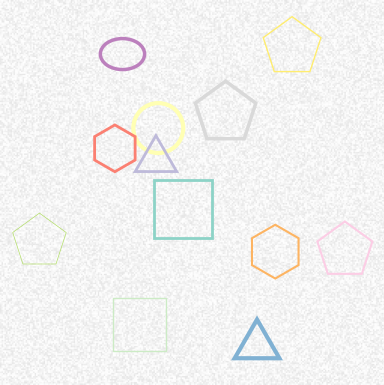[{"shape": "square", "thickness": 2, "radius": 0.37, "center": [0.475, 0.457]}, {"shape": "circle", "thickness": 3, "radius": 0.32, "center": [0.411, 0.667]}, {"shape": "triangle", "thickness": 2, "radius": 0.31, "center": [0.405, 0.586]}, {"shape": "hexagon", "thickness": 2, "radius": 0.3, "center": [0.298, 0.615]}, {"shape": "triangle", "thickness": 3, "radius": 0.34, "center": [0.668, 0.103]}, {"shape": "hexagon", "thickness": 1.5, "radius": 0.35, "center": [0.715, 0.346]}, {"shape": "pentagon", "thickness": 0.5, "radius": 0.37, "center": [0.102, 0.373]}, {"shape": "pentagon", "thickness": 1.5, "radius": 0.38, "center": [0.896, 0.35]}, {"shape": "pentagon", "thickness": 2.5, "radius": 0.41, "center": [0.586, 0.707]}, {"shape": "oval", "thickness": 2.5, "radius": 0.29, "center": [0.318, 0.86]}, {"shape": "square", "thickness": 1, "radius": 0.35, "center": [0.361, 0.158]}, {"shape": "pentagon", "thickness": 1, "radius": 0.39, "center": [0.759, 0.878]}]